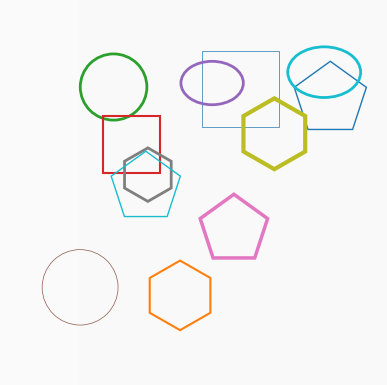[{"shape": "square", "thickness": 0.5, "radius": 0.5, "center": [0.62, 0.769]}, {"shape": "pentagon", "thickness": 1, "radius": 0.49, "center": [0.852, 0.743]}, {"shape": "hexagon", "thickness": 1.5, "radius": 0.45, "center": [0.465, 0.233]}, {"shape": "circle", "thickness": 2, "radius": 0.43, "center": [0.293, 0.774]}, {"shape": "square", "thickness": 1.5, "radius": 0.37, "center": [0.34, 0.624]}, {"shape": "oval", "thickness": 2, "radius": 0.4, "center": [0.547, 0.784]}, {"shape": "circle", "thickness": 0.5, "radius": 0.49, "center": [0.207, 0.254]}, {"shape": "pentagon", "thickness": 2.5, "radius": 0.46, "center": [0.604, 0.404]}, {"shape": "hexagon", "thickness": 2, "radius": 0.35, "center": [0.382, 0.546]}, {"shape": "hexagon", "thickness": 3, "radius": 0.46, "center": [0.708, 0.653]}, {"shape": "pentagon", "thickness": 1, "radius": 0.47, "center": [0.376, 0.513]}, {"shape": "oval", "thickness": 2, "radius": 0.47, "center": [0.837, 0.813]}]